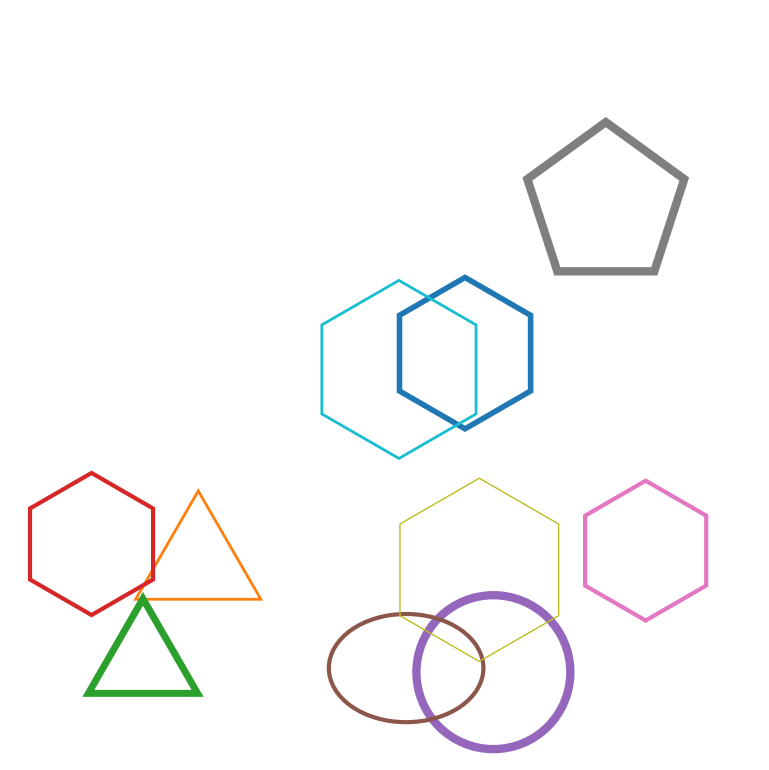[{"shape": "hexagon", "thickness": 2, "radius": 0.49, "center": [0.604, 0.541]}, {"shape": "triangle", "thickness": 1, "radius": 0.47, "center": [0.257, 0.269]}, {"shape": "triangle", "thickness": 2.5, "radius": 0.41, "center": [0.186, 0.14]}, {"shape": "hexagon", "thickness": 1.5, "radius": 0.46, "center": [0.119, 0.294]}, {"shape": "circle", "thickness": 3, "radius": 0.5, "center": [0.641, 0.127]}, {"shape": "oval", "thickness": 1.5, "radius": 0.5, "center": [0.527, 0.132]}, {"shape": "hexagon", "thickness": 1.5, "radius": 0.45, "center": [0.839, 0.285]}, {"shape": "pentagon", "thickness": 3, "radius": 0.54, "center": [0.787, 0.734]}, {"shape": "hexagon", "thickness": 0.5, "radius": 0.59, "center": [0.622, 0.26]}, {"shape": "hexagon", "thickness": 1, "radius": 0.58, "center": [0.518, 0.52]}]